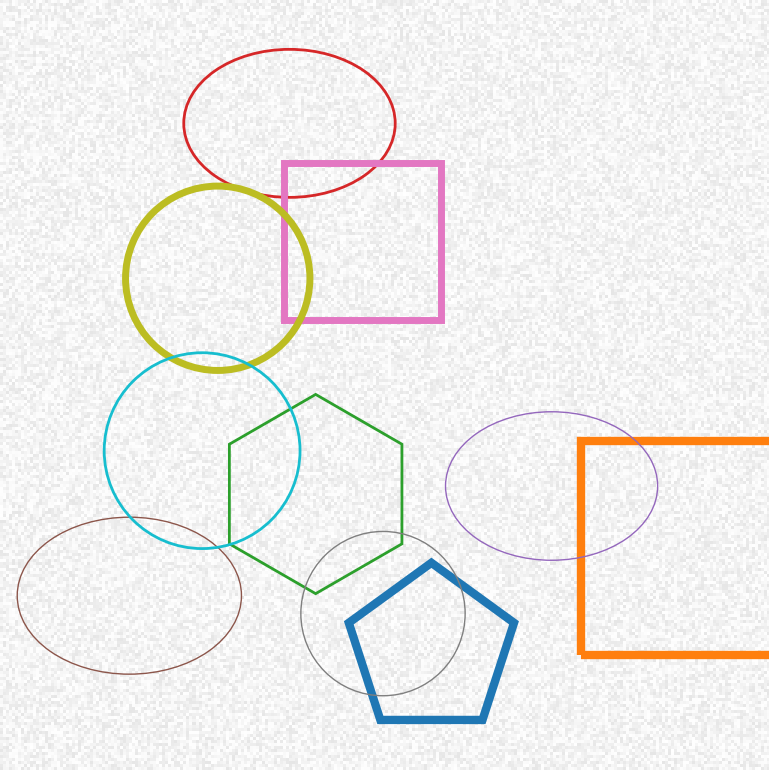[{"shape": "pentagon", "thickness": 3, "radius": 0.56, "center": [0.56, 0.156]}, {"shape": "square", "thickness": 3, "radius": 0.69, "center": [0.894, 0.288]}, {"shape": "hexagon", "thickness": 1, "radius": 0.65, "center": [0.41, 0.358]}, {"shape": "oval", "thickness": 1, "radius": 0.69, "center": [0.376, 0.84]}, {"shape": "oval", "thickness": 0.5, "radius": 0.69, "center": [0.716, 0.369]}, {"shape": "oval", "thickness": 0.5, "radius": 0.73, "center": [0.168, 0.226]}, {"shape": "square", "thickness": 2.5, "radius": 0.51, "center": [0.471, 0.686]}, {"shape": "circle", "thickness": 0.5, "radius": 0.53, "center": [0.497, 0.203]}, {"shape": "circle", "thickness": 2.5, "radius": 0.6, "center": [0.283, 0.639]}, {"shape": "circle", "thickness": 1, "radius": 0.64, "center": [0.262, 0.415]}]